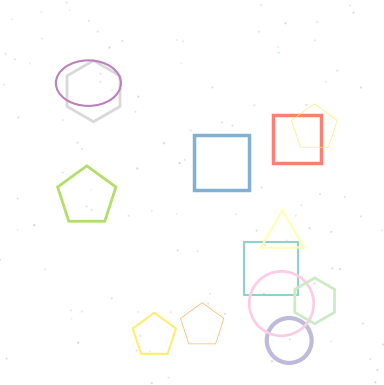[{"shape": "square", "thickness": 1.5, "radius": 0.35, "center": [0.704, 0.303]}, {"shape": "triangle", "thickness": 1.5, "radius": 0.32, "center": [0.733, 0.389]}, {"shape": "circle", "thickness": 3, "radius": 0.29, "center": [0.751, 0.116]}, {"shape": "square", "thickness": 2.5, "radius": 0.31, "center": [0.771, 0.64]}, {"shape": "square", "thickness": 2.5, "radius": 0.36, "center": [0.576, 0.579]}, {"shape": "pentagon", "thickness": 0.5, "radius": 0.3, "center": [0.525, 0.155]}, {"shape": "pentagon", "thickness": 2, "radius": 0.4, "center": [0.225, 0.49]}, {"shape": "circle", "thickness": 2, "radius": 0.42, "center": [0.731, 0.211]}, {"shape": "hexagon", "thickness": 2, "radius": 0.4, "center": [0.243, 0.763]}, {"shape": "oval", "thickness": 1.5, "radius": 0.42, "center": [0.23, 0.784]}, {"shape": "hexagon", "thickness": 2, "radius": 0.3, "center": [0.817, 0.219]}, {"shape": "pentagon", "thickness": 0.5, "radius": 0.31, "center": [0.817, 0.668]}, {"shape": "pentagon", "thickness": 1.5, "radius": 0.29, "center": [0.401, 0.129]}]